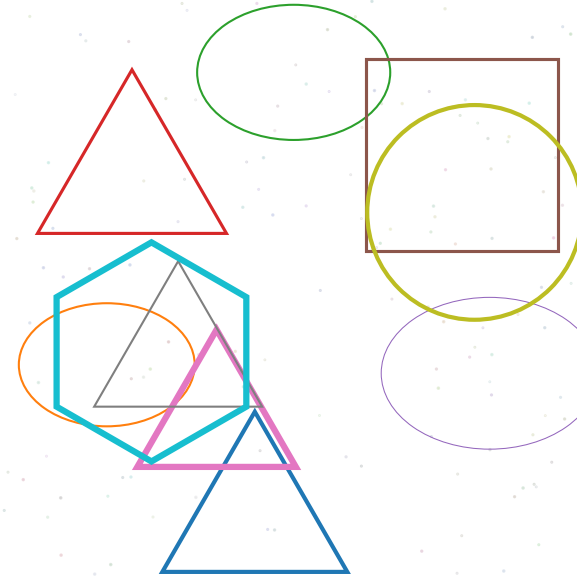[{"shape": "triangle", "thickness": 2, "radius": 0.92, "center": [0.441, 0.101]}, {"shape": "oval", "thickness": 1, "radius": 0.76, "center": [0.185, 0.367]}, {"shape": "oval", "thickness": 1, "radius": 0.84, "center": [0.509, 0.874]}, {"shape": "triangle", "thickness": 1.5, "radius": 0.94, "center": [0.229, 0.689]}, {"shape": "oval", "thickness": 0.5, "radius": 0.94, "center": [0.848, 0.353]}, {"shape": "square", "thickness": 1.5, "radius": 0.83, "center": [0.801, 0.731]}, {"shape": "triangle", "thickness": 3, "radius": 0.79, "center": [0.375, 0.27]}, {"shape": "triangle", "thickness": 1, "radius": 0.84, "center": [0.309, 0.379]}, {"shape": "circle", "thickness": 2, "radius": 0.93, "center": [0.822, 0.631]}, {"shape": "hexagon", "thickness": 3, "radius": 0.95, "center": [0.262, 0.39]}]